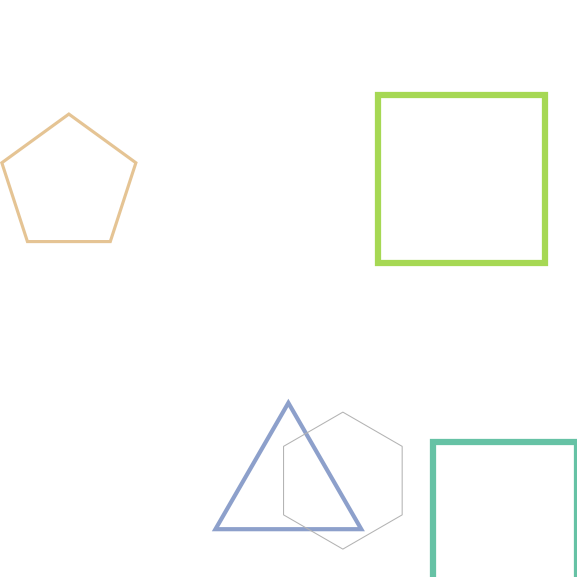[{"shape": "square", "thickness": 3, "radius": 0.62, "center": [0.874, 0.108]}, {"shape": "triangle", "thickness": 2, "radius": 0.73, "center": [0.499, 0.156]}, {"shape": "square", "thickness": 3, "radius": 0.72, "center": [0.799, 0.689]}, {"shape": "pentagon", "thickness": 1.5, "radius": 0.61, "center": [0.119, 0.68]}, {"shape": "hexagon", "thickness": 0.5, "radius": 0.59, "center": [0.594, 0.167]}]